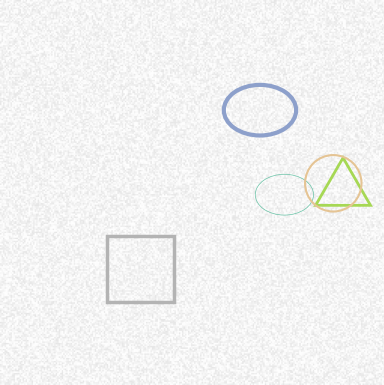[{"shape": "oval", "thickness": 0.5, "radius": 0.38, "center": [0.739, 0.494]}, {"shape": "oval", "thickness": 3, "radius": 0.47, "center": [0.675, 0.714]}, {"shape": "triangle", "thickness": 2, "radius": 0.41, "center": [0.891, 0.508]}, {"shape": "circle", "thickness": 1.5, "radius": 0.37, "center": [0.866, 0.524]}, {"shape": "square", "thickness": 2.5, "radius": 0.43, "center": [0.365, 0.302]}]